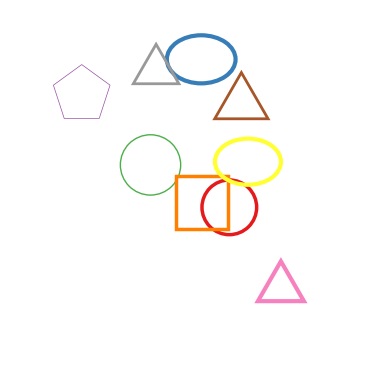[{"shape": "circle", "thickness": 2.5, "radius": 0.36, "center": [0.596, 0.461]}, {"shape": "oval", "thickness": 3, "radius": 0.45, "center": [0.523, 0.846]}, {"shape": "circle", "thickness": 1, "radius": 0.39, "center": [0.391, 0.572]}, {"shape": "pentagon", "thickness": 0.5, "radius": 0.39, "center": [0.212, 0.755]}, {"shape": "square", "thickness": 2.5, "radius": 0.34, "center": [0.525, 0.473]}, {"shape": "oval", "thickness": 3, "radius": 0.43, "center": [0.644, 0.58]}, {"shape": "triangle", "thickness": 2, "radius": 0.4, "center": [0.627, 0.731]}, {"shape": "triangle", "thickness": 3, "radius": 0.34, "center": [0.73, 0.252]}, {"shape": "triangle", "thickness": 2, "radius": 0.34, "center": [0.405, 0.817]}]